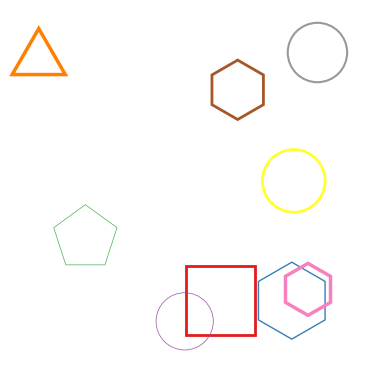[{"shape": "square", "thickness": 2, "radius": 0.45, "center": [0.573, 0.22]}, {"shape": "hexagon", "thickness": 1, "radius": 0.5, "center": [0.758, 0.219]}, {"shape": "pentagon", "thickness": 0.5, "radius": 0.43, "center": [0.222, 0.382]}, {"shape": "circle", "thickness": 0.5, "radius": 0.37, "center": [0.48, 0.165]}, {"shape": "triangle", "thickness": 2.5, "radius": 0.4, "center": [0.101, 0.846]}, {"shape": "circle", "thickness": 2, "radius": 0.41, "center": [0.763, 0.53]}, {"shape": "hexagon", "thickness": 2, "radius": 0.39, "center": [0.617, 0.767]}, {"shape": "hexagon", "thickness": 2.5, "radius": 0.34, "center": [0.8, 0.248]}, {"shape": "circle", "thickness": 1.5, "radius": 0.39, "center": [0.825, 0.864]}]